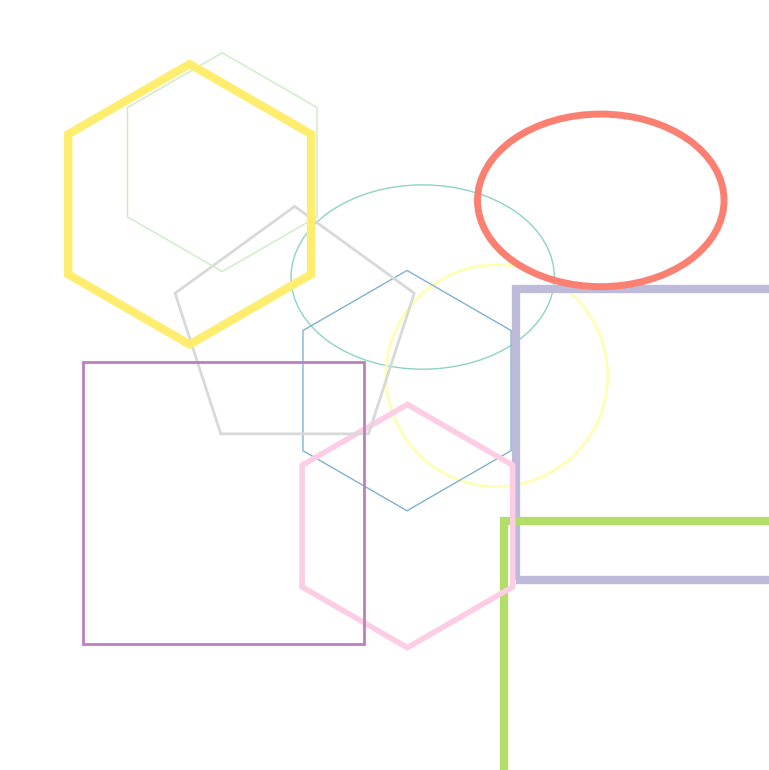[{"shape": "oval", "thickness": 0.5, "radius": 0.85, "center": [0.549, 0.64]}, {"shape": "circle", "thickness": 1, "radius": 0.72, "center": [0.645, 0.512]}, {"shape": "square", "thickness": 3, "radius": 0.94, "center": [0.859, 0.436]}, {"shape": "oval", "thickness": 2.5, "radius": 0.8, "center": [0.78, 0.74]}, {"shape": "hexagon", "thickness": 0.5, "radius": 0.78, "center": [0.529, 0.493]}, {"shape": "square", "thickness": 3, "radius": 0.99, "center": [0.853, 0.125]}, {"shape": "hexagon", "thickness": 2, "radius": 0.79, "center": [0.529, 0.317]}, {"shape": "pentagon", "thickness": 1, "radius": 0.82, "center": [0.383, 0.569]}, {"shape": "square", "thickness": 1, "radius": 0.91, "center": [0.29, 0.347]}, {"shape": "hexagon", "thickness": 0.5, "radius": 0.71, "center": [0.289, 0.789]}, {"shape": "hexagon", "thickness": 3, "radius": 0.91, "center": [0.246, 0.735]}]